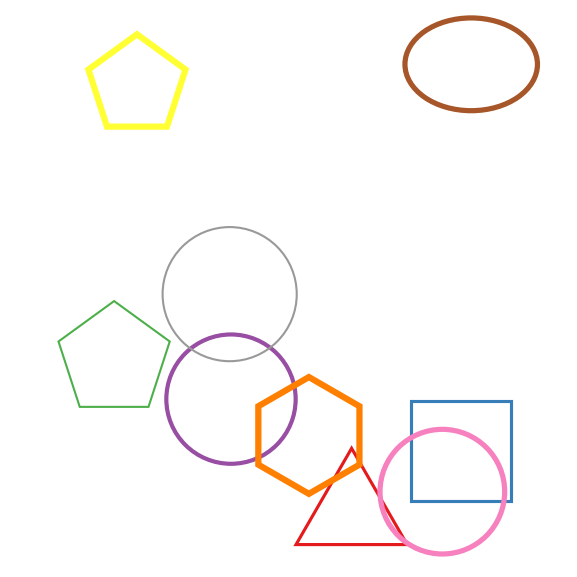[{"shape": "triangle", "thickness": 1.5, "radius": 0.56, "center": [0.609, 0.112]}, {"shape": "square", "thickness": 1.5, "radius": 0.43, "center": [0.798, 0.218]}, {"shape": "pentagon", "thickness": 1, "radius": 0.51, "center": [0.198, 0.377]}, {"shape": "circle", "thickness": 2, "radius": 0.56, "center": [0.4, 0.308]}, {"shape": "hexagon", "thickness": 3, "radius": 0.51, "center": [0.535, 0.245]}, {"shape": "pentagon", "thickness": 3, "radius": 0.44, "center": [0.237, 0.851]}, {"shape": "oval", "thickness": 2.5, "radius": 0.57, "center": [0.816, 0.888]}, {"shape": "circle", "thickness": 2.5, "radius": 0.54, "center": [0.766, 0.148]}, {"shape": "circle", "thickness": 1, "radius": 0.58, "center": [0.398, 0.49]}]